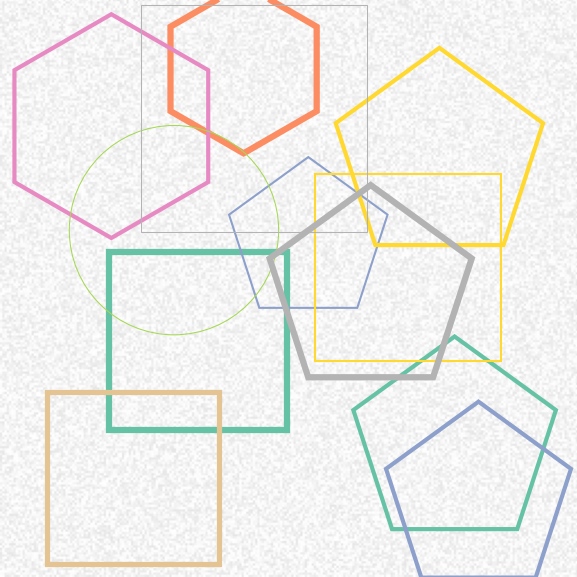[{"shape": "pentagon", "thickness": 2, "radius": 0.92, "center": [0.787, 0.232]}, {"shape": "square", "thickness": 3, "radius": 0.77, "center": [0.344, 0.409]}, {"shape": "hexagon", "thickness": 3, "radius": 0.73, "center": [0.422, 0.88]}, {"shape": "pentagon", "thickness": 1, "radius": 0.72, "center": [0.534, 0.583]}, {"shape": "pentagon", "thickness": 2, "radius": 0.84, "center": [0.829, 0.135]}, {"shape": "hexagon", "thickness": 2, "radius": 0.97, "center": [0.193, 0.781]}, {"shape": "circle", "thickness": 0.5, "radius": 0.91, "center": [0.301, 0.601]}, {"shape": "pentagon", "thickness": 2, "radius": 0.94, "center": [0.761, 0.727]}, {"shape": "square", "thickness": 1, "radius": 0.81, "center": [0.706, 0.536]}, {"shape": "square", "thickness": 2.5, "radius": 0.74, "center": [0.23, 0.172]}, {"shape": "square", "thickness": 0.5, "radius": 0.98, "center": [0.44, 0.794]}, {"shape": "pentagon", "thickness": 3, "radius": 0.92, "center": [0.642, 0.495]}]